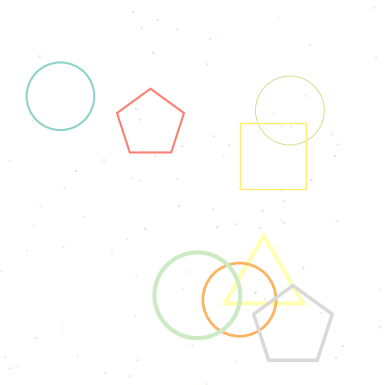[{"shape": "circle", "thickness": 1.5, "radius": 0.44, "center": [0.157, 0.75]}, {"shape": "triangle", "thickness": 3, "radius": 0.59, "center": [0.685, 0.271]}, {"shape": "pentagon", "thickness": 1.5, "radius": 0.46, "center": [0.391, 0.678]}, {"shape": "circle", "thickness": 2, "radius": 0.47, "center": [0.622, 0.222]}, {"shape": "circle", "thickness": 0.5, "radius": 0.45, "center": [0.753, 0.713]}, {"shape": "pentagon", "thickness": 2.5, "radius": 0.54, "center": [0.761, 0.151]}, {"shape": "circle", "thickness": 3, "radius": 0.56, "center": [0.513, 0.233]}, {"shape": "square", "thickness": 1, "radius": 0.43, "center": [0.708, 0.596]}]